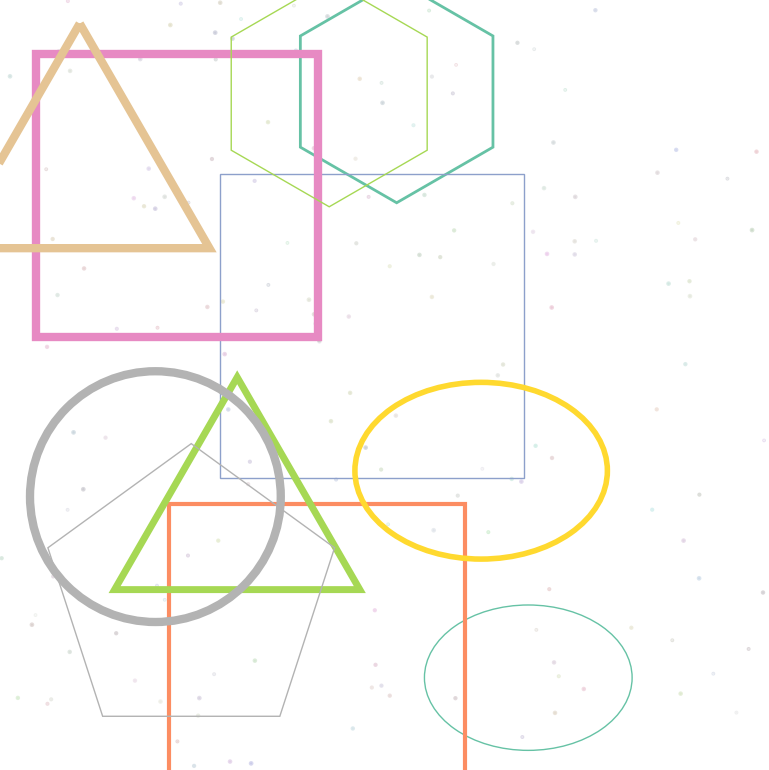[{"shape": "hexagon", "thickness": 1, "radius": 0.72, "center": [0.515, 0.881]}, {"shape": "oval", "thickness": 0.5, "radius": 0.67, "center": [0.686, 0.12]}, {"shape": "square", "thickness": 1.5, "radius": 0.96, "center": [0.412, 0.154]}, {"shape": "square", "thickness": 0.5, "radius": 0.99, "center": [0.483, 0.577]}, {"shape": "square", "thickness": 3, "radius": 0.92, "center": [0.23, 0.746]}, {"shape": "hexagon", "thickness": 0.5, "radius": 0.73, "center": [0.428, 0.878]}, {"shape": "triangle", "thickness": 2.5, "radius": 0.92, "center": [0.308, 0.326]}, {"shape": "oval", "thickness": 2, "radius": 0.82, "center": [0.625, 0.389]}, {"shape": "triangle", "thickness": 3, "radius": 0.97, "center": [0.104, 0.775]}, {"shape": "pentagon", "thickness": 0.5, "radius": 0.98, "center": [0.248, 0.228]}, {"shape": "circle", "thickness": 3, "radius": 0.81, "center": [0.202, 0.355]}]